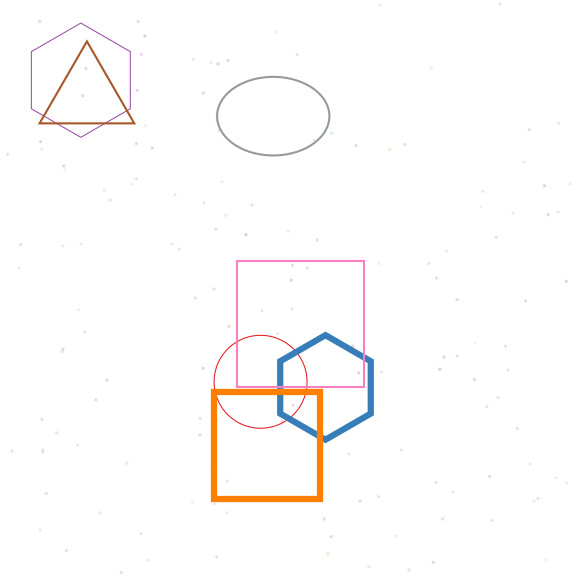[{"shape": "circle", "thickness": 0.5, "radius": 0.4, "center": [0.451, 0.338]}, {"shape": "hexagon", "thickness": 3, "radius": 0.45, "center": [0.564, 0.328]}, {"shape": "hexagon", "thickness": 0.5, "radius": 0.49, "center": [0.14, 0.86]}, {"shape": "square", "thickness": 3, "radius": 0.46, "center": [0.462, 0.228]}, {"shape": "triangle", "thickness": 1, "radius": 0.47, "center": [0.15, 0.833]}, {"shape": "square", "thickness": 1, "radius": 0.55, "center": [0.521, 0.438]}, {"shape": "oval", "thickness": 1, "radius": 0.49, "center": [0.473, 0.798]}]